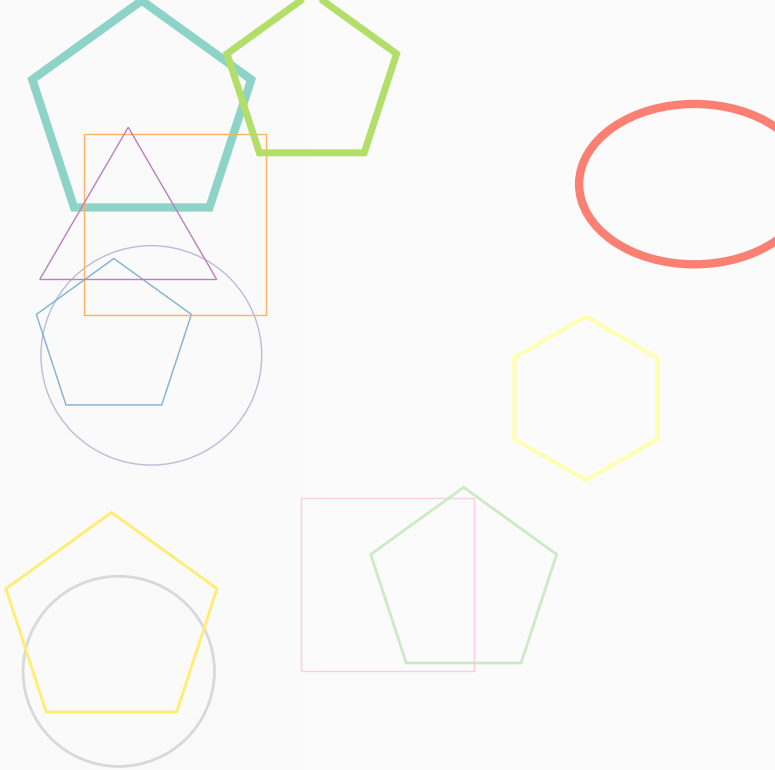[{"shape": "pentagon", "thickness": 3, "radius": 0.74, "center": [0.183, 0.851]}, {"shape": "hexagon", "thickness": 1.5, "radius": 0.53, "center": [0.756, 0.483]}, {"shape": "circle", "thickness": 0.5, "radius": 0.71, "center": [0.195, 0.538]}, {"shape": "oval", "thickness": 3, "radius": 0.74, "center": [0.896, 0.761]}, {"shape": "pentagon", "thickness": 0.5, "radius": 0.53, "center": [0.147, 0.559]}, {"shape": "square", "thickness": 0.5, "radius": 0.59, "center": [0.226, 0.709]}, {"shape": "pentagon", "thickness": 2.5, "radius": 0.58, "center": [0.402, 0.895]}, {"shape": "square", "thickness": 0.5, "radius": 0.56, "center": [0.5, 0.241]}, {"shape": "circle", "thickness": 1, "radius": 0.62, "center": [0.153, 0.128]}, {"shape": "triangle", "thickness": 0.5, "radius": 0.66, "center": [0.165, 0.703]}, {"shape": "pentagon", "thickness": 1, "radius": 0.63, "center": [0.598, 0.241]}, {"shape": "pentagon", "thickness": 1, "radius": 0.72, "center": [0.144, 0.191]}]